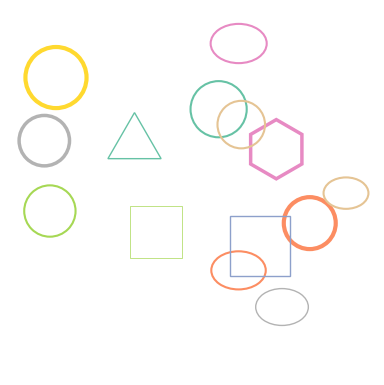[{"shape": "triangle", "thickness": 1, "radius": 0.4, "center": [0.349, 0.628]}, {"shape": "circle", "thickness": 1.5, "radius": 0.36, "center": [0.568, 0.716]}, {"shape": "oval", "thickness": 1.5, "radius": 0.35, "center": [0.62, 0.298]}, {"shape": "circle", "thickness": 3, "radius": 0.34, "center": [0.805, 0.42]}, {"shape": "square", "thickness": 1, "radius": 0.39, "center": [0.675, 0.36]}, {"shape": "oval", "thickness": 1.5, "radius": 0.36, "center": [0.62, 0.887]}, {"shape": "hexagon", "thickness": 2.5, "radius": 0.38, "center": [0.718, 0.612]}, {"shape": "square", "thickness": 0.5, "radius": 0.34, "center": [0.404, 0.397]}, {"shape": "circle", "thickness": 1.5, "radius": 0.33, "center": [0.13, 0.452]}, {"shape": "circle", "thickness": 3, "radius": 0.4, "center": [0.145, 0.799]}, {"shape": "circle", "thickness": 1.5, "radius": 0.31, "center": [0.627, 0.676]}, {"shape": "oval", "thickness": 1.5, "radius": 0.29, "center": [0.899, 0.498]}, {"shape": "circle", "thickness": 2.5, "radius": 0.33, "center": [0.115, 0.635]}, {"shape": "oval", "thickness": 1, "radius": 0.34, "center": [0.733, 0.203]}]